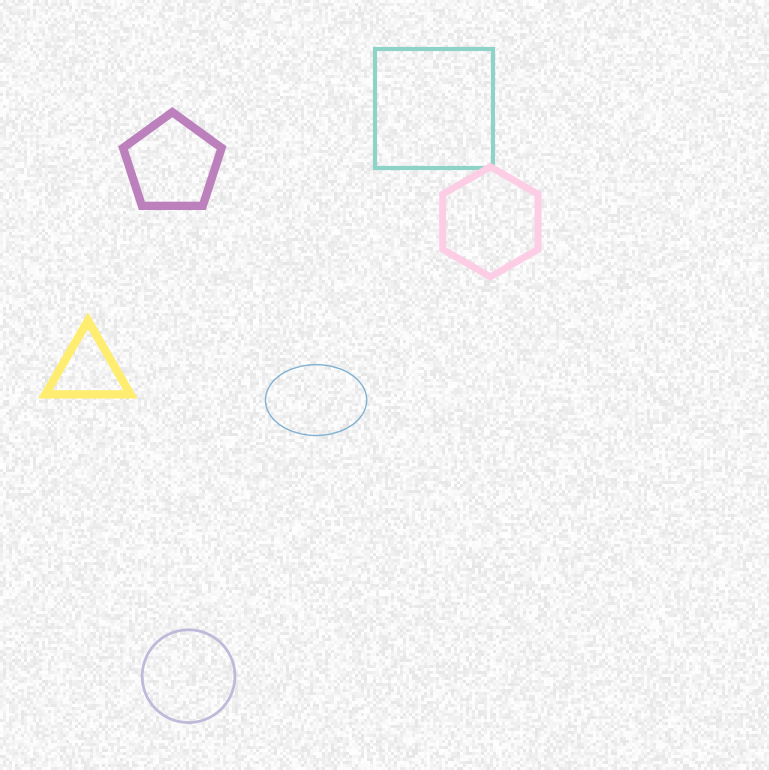[{"shape": "square", "thickness": 1.5, "radius": 0.38, "center": [0.564, 0.859]}, {"shape": "circle", "thickness": 1, "radius": 0.3, "center": [0.245, 0.122]}, {"shape": "oval", "thickness": 0.5, "radius": 0.33, "center": [0.41, 0.48]}, {"shape": "hexagon", "thickness": 2.5, "radius": 0.36, "center": [0.637, 0.712]}, {"shape": "pentagon", "thickness": 3, "radius": 0.34, "center": [0.224, 0.787]}, {"shape": "triangle", "thickness": 3, "radius": 0.32, "center": [0.114, 0.52]}]